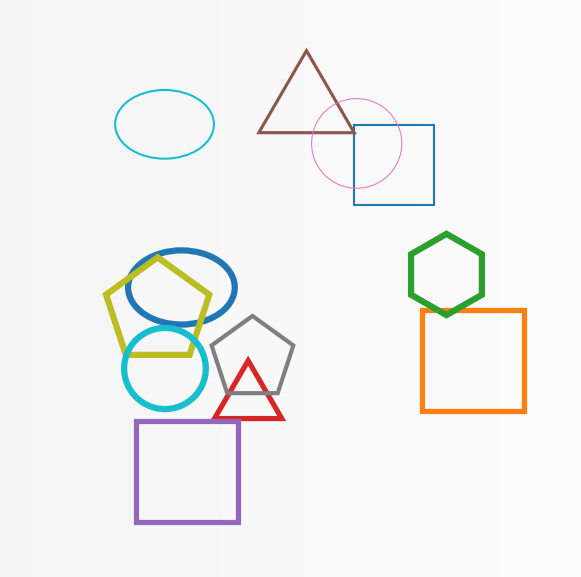[{"shape": "square", "thickness": 1, "radius": 0.35, "center": [0.678, 0.713]}, {"shape": "oval", "thickness": 3, "radius": 0.46, "center": [0.312, 0.501]}, {"shape": "square", "thickness": 2.5, "radius": 0.44, "center": [0.813, 0.374]}, {"shape": "hexagon", "thickness": 3, "radius": 0.35, "center": [0.768, 0.524]}, {"shape": "triangle", "thickness": 2.5, "radius": 0.33, "center": [0.427, 0.308]}, {"shape": "square", "thickness": 2.5, "radius": 0.44, "center": [0.322, 0.183]}, {"shape": "triangle", "thickness": 1.5, "radius": 0.47, "center": [0.527, 0.817]}, {"shape": "circle", "thickness": 0.5, "radius": 0.39, "center": [0.614, 0.751]}, {"shape": "pentagon", "thickness": 2, "radius": 0.37, "center": [0.434, 0.378]}, {"shape": "pentagon", "thickness": 3, "radius": 0.47, "center": [0.271, 0.46]}, {"shape": "circle", "thickness": 3, "radius": 0.35, "center": [0.284, 0.361]}, {"shape": "oval", "thickness": 1, "radius": 0.42, "center": [0.283, 0.784]}]